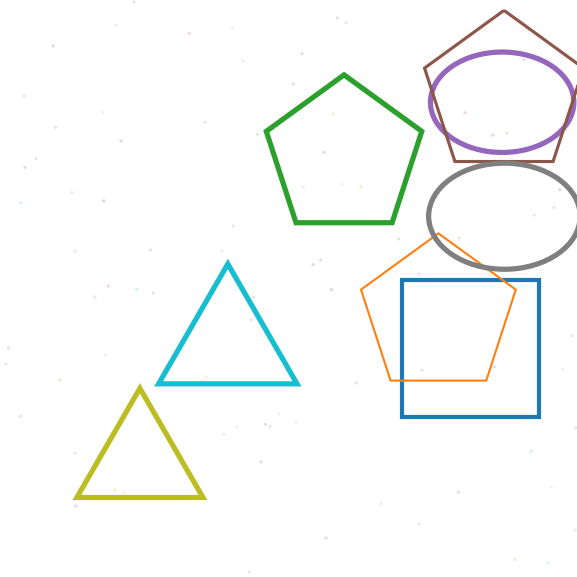[{"shape": "square", "thickness": 2, "radius": 0.59, "center": [0.815, 0.396]}, {"shape": "pentagon", "thickness": 1, "radius": 0.7, "center": [0.759, 0.454]}, {"shape": "pentagon", "thickness": 2.5, "radius": 0.71, "center": [0.596, 0.728]}, {"shape": "oval", "thickness": 2.5, "radius": 0.62, "center": [0.87, 0.822]}, {"shape": "pentagon", "thickness": 1.5, "radius": 0.72, "center": [0.873, 0.837]}, {"shape": "oval", "thickness": 2.5, "radius": 0.66, "center": [0.873, 0.625]}, {"shape": "triangle", "thickness": 2.5, "radius": 0.63, "center": [0.242, 0.201]}, {"shape": "triangle", "thickness": 2.5, "radius": 0.69, "center": [0.395, 0.404]}]